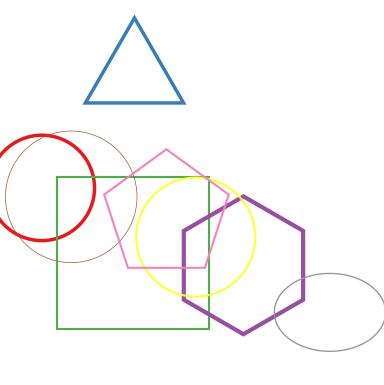[{"shape": "circle", "thickness": 2.5, "radius": 0.68, "center": [0.109, 0.512]}, {"shape": "triangle", "thickness": 2.5, "radius": 0.74, "center": [0.349, 0.806]}, {"shape": "square", "thickness": 1.5, "radius": 0.99, "center": [0.345, 0.343]}, {"shape": "hexagon", "thickness": 3, "radius": 0.89, "center": [0.632, 0.311]}, {"shape": "circle", "thickness": 1.5, "radius": 0.77, "center": [0.508, 0.384]}, {"shape": "circle", "thickness": 0.5, "radius": 0.85, "center": [0.185, 0.489]}, {"shape": "pentagon", "thickness": 1.5, "radius": 0.85, "center": [0.432, 0.442]}, {"shape": "oval", "thickness": 1, "radius": 0.72, "center": [0.857, 0.189]}]